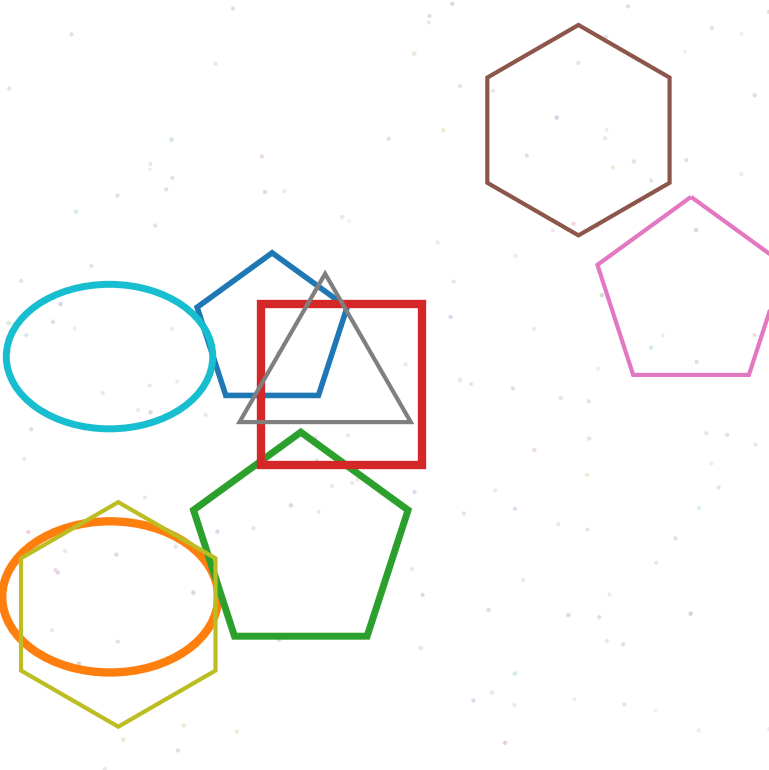[{"shape": "pentagon", "thickness": 2, "radius": 0.51, "center": [0.353, 0.569]}, {"shape": "oval", "thickness": 3, "radius": 0.7, "center": [0.143, 0.225]}, {"shape": "pentagon", "thickness": 2.5, "radius": 0.73, "center": [0.391, 0.292]}, {"shape": "square", "thickness": 3, "radius": 0.52, "center": [0.443, 0.501]}, {"shape": "hexagon", "thickness": 1.5, "radius": 0.68, "center": [0.751, 0.831]}, {"shape": "pentagon", "thickness": 1.5, "radius": 0.64, "center": [0.897, 0.617]}, {"shape": "triangle", "thickness": 1.5, "radius": 0.64, "center": [0.422, 0.516]}, {"shape": "hexagon", "thickness": 1.5, "radius": 0.73, "center": [0.154, 0.202]}, {"shape": "oval", "thickness": 2.5, "radius": 0.67, "center": [0.142, 0.537]}]